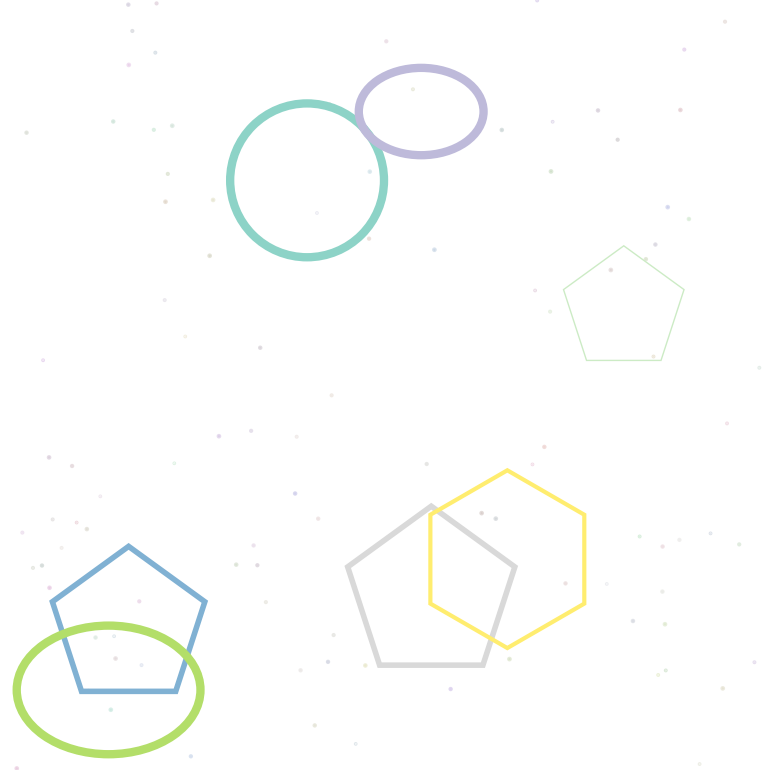[{"shape": "circle", "thickness": 3, "radius": 0.5, "center": [0.399, 0.766]}, {"shape": "oval", "thickness": 3, "radius": 0.41, "center": [0.547, 0.855]}, {"shape": "pentagon", "thickness": 2, "radius": 0.52, "center": [0.167, 0.186]}, {"shape": "oval", "thickness": 3, "radius": 0.6, "center": [0.141, 0.104]}, {"shape": "pentagon", "thickness": 2, "radius": 0.57, "center": [0.56, 0.228]}, {"shape": "pentagon", "thickness": 0.5, "radius": 0.41, "center": [0.81, 0.598]}, {"shape": "hexagon", "thickness": 1.5, "radius": 0.58, "center": [0.659, 0.274]}]